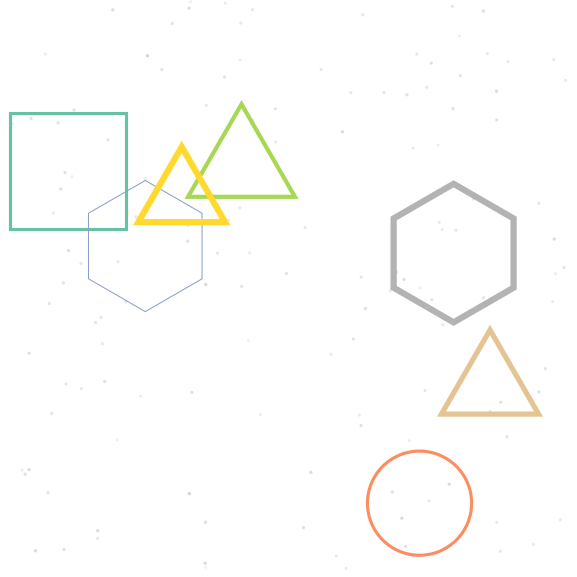[{"shape": "square", "thickness": 1.5, "radius": 0.5, "center": [0.117, 0.703]}, {"shape": "circle", "thickness": 1.5, "radius": 0.45, "center": [0.726, 0.128]}, {"shape": "hexagon", "thickness": 0.5, "radius": 0.57, "center": [0.252, 0.573]}, {"shape": "triangle", "thickness": 2, "radius": 0.53, "center": [0.418, 0.712]}, {"shape": "triangle", "thickness": 3, "radius": 0.43, "center": [0.315, 0.658]}, {"shape": "triangle", "thickness": 2.5, "radius": 0.49, "center": [0.849, 0.331]}, {"shape": "hexagon", "thickness": 3, "radius": 0.6, "center": [0.785, 0.561]}]